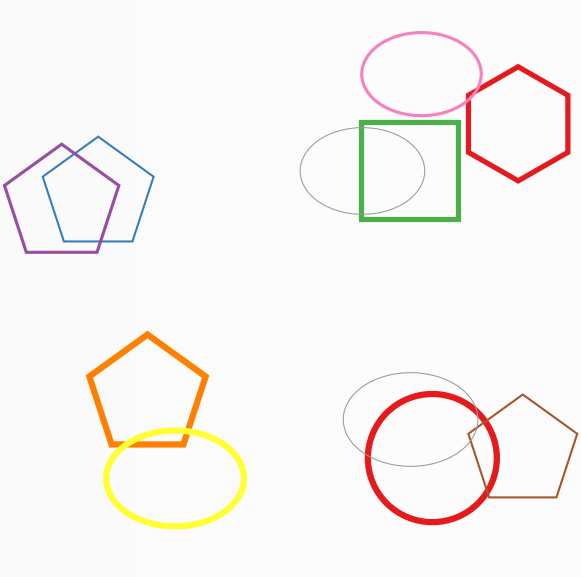[{"shape": "circle", "thickness": 3, "radius": 0.55, "center": [0.744, 0.206]}, {"shape": "hexagon", "thickness": 2.5, "radius": 0.49, "center": [0.891, 0.785]}, {"shape": "pentagon", "thickness": 1, "radius": 0.5, "center": [0.169, 0.662]}, {"shape": "square", "thickness": 2.5, "radius": 0.42, "center": [0.704, 0.704]}, {"shape": "pentagon", "thickness": 1.5, "radius": 0.52, "center": [0.106, 0.646]}, {"shape": "pentagon", "thickness": 3, "radius": 0.53, "center": [0.254, 0.315]}, {"shape": "oval", "thickness": 3, "radius": 0.59, "center": [0.301, 0.171]}, {"shape": "pentagon", "thickness": 1, "radius": 0.49, "center": [0.899, 0.218]}, {"shape": "oval", "thickness": 1.5, "radius": 0.51, "center": [0.725, 0.871]}, {"shape": "oval", "thickness": 0.5, "radius": 0.54, "center": [0.624, 0.703]}, {"shape": "oval", "thickness": 0.5, "radius": 0.58, "center": [0.706, 0.273]}]